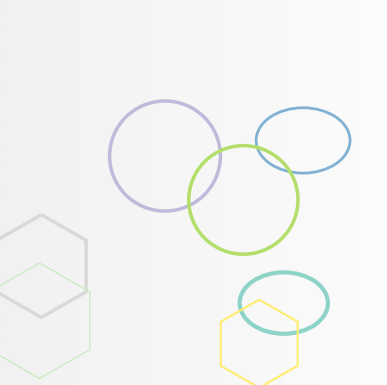[{"shape": "oval", "thickness": 3, "radius": 0.57, "center": [0.732, 0.213]}, {"shape": "circle", "thickness": 2.5, "radius": 0.71, "center": [0.426, 0.595]}, {"shape": "oval", "thickness": 2, "radius": 0.61, "center": [0.782, 0.635]}, {"shape": "circle", "thickness": 2.5, "radius": 0.7, "center": [0.628, 0.481]}, {"shape": "hexagon", "thickness": 2.5, "radius": 0.67, "center": [0.107, 0.309]}, {"shape": "hexagon", "thickness": 1, "radius": 0.75, "center": [0.102, 0.167]}, {"shape": "hexagon", "thickness": 1.5, "radius": 0.57, "center": [0.669, 0.107]}]